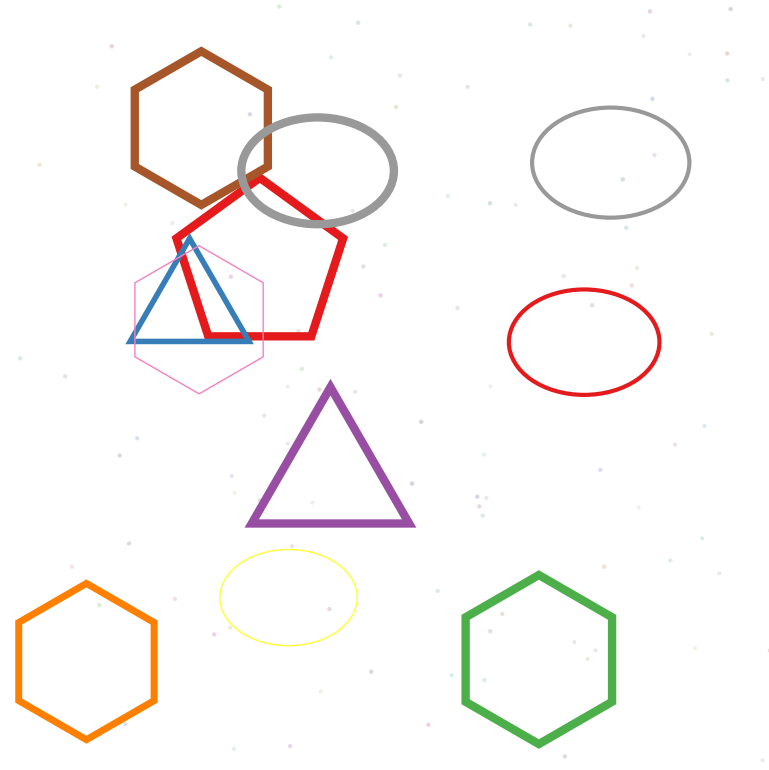[{"shape": "oval", "thickness": 1.5, "radius": 0.49, "center": [0.759, 0.556]}, {"shape": "pentagon", "thickness": 3, "radius": 0.57, "center": [0.337, 0.655]}, {"shape": "triangle", "thickness": 2, "radius": 0.45, "center": [0.246, 0.601]}, {"shape": "hexagon", "thickness": 3, "radius": 0.55, "center": [0.7, 0.143]}, {"shape": "triangle", "thickness": 3, "radius": 0.59, "center": [0.429, 0.379]}, {"shape": "hexagon", "thickness": 2.5, "radius": 0.51, "center": [0.112, 0.141]}, {"shape": "oval", "thickness": 0.5, "radius": 0.45, "center": [0.375, 0.224]}, {"shape": "hexagon", "thickness": 3, "radius": 0.5, "center": [0.261, 0.834]}, {"shape": "hexagon", "thickness": 0.5, "radius": 0.48, "center": [0.258, 0.585]}, {"shape": "oval", "thickness": 3, "radius": 0.5, "center": [0.412, 0.778]}, {"shape": "oval", "thickness": 1.5, "radius": 0.51, "center": [0.793, 0.789]}]